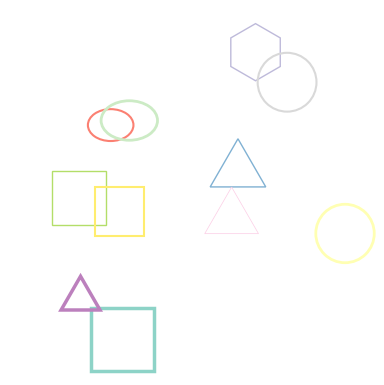[{"shape": "square", "thickness": 2.5, "radius": 0.41, "center": [0.317, 0.117]}, {"shape": "circle", "thickness": 2, "radius": 0.38, "center": [0.896, 0.394]}, {"shape": "hexagon", "thickness": 1, "radius": 0.37, "center": [0.664, 0.864]}, {"shape": "oval", "thickness": 1.5, "radius": 0.3, "center": [0.287, 0.675]}, {"shape": "triangle", "thickness": 1, "radius": 0.42, "center": [0.618, 0.556]}, {"shape": "square", "thickness": 1, "radius": 0.35, "center": [0.204, 0.487]}, {"shape": "triangle", "thickness": 0.5, "radius": 0.4, "center": [0.602, 0.433]}, {"shape": "circle", "thickness": 1.5, "radius": 0.38, "center": [0.746, 0.786]}, {"shape": "triangle", "thickness": 2.5, "radius": 0.29, "center": [0.209, 0.224]}, {"shape": "oval", "thickness": 2, "radius": 0.37, "center": [0.336, 0.687]}, {"shape": "square", "thickness": 1.5, "radius": 0.32, "center": [0.311, 0.452]}]